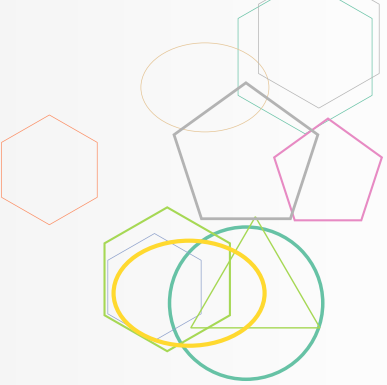[{"shape": "hexagon", "thickness": 0.5, "radius": 1.0, "center": [0.787, 0.852]}, {"shape": "circle", "thickness": 2.5, "radius": 0.99, "center": [0.635, 0.213]}, {"shape": "hexagon", "thickness": 0.5, "radius": 0.71, "center": [0.127, 0.559]}, {"shape": "hexagon", "thickness": 0.5, "radius": 0.7, "center": [0.399, 0.254]}, {"shape": "pentagon", "thickness": 1.5, "radius": 0.73, "center": [0.846, 0.546]}, {"shape": "triangle", "thickness": 1, "radius": 0.96, "center": [0.659, 0.245]}, {"shape": "hexagon", "thickness": 1.5, "radius": 0.93, "center": [0.432, 0.275]}, {"shape": "oval", "thickness": 3, "radius": 0.97, "center": [0.488, 0.238]}, {"shape": "oval", "thickness": 0.5, "radius": 0.83, "center": [0.529, 0.773]}, {"shape": "pentagon", "thickness": 2, "radius": 0.98, "center": [0.635, 0.59]}, {"shape": "hexagon", "thickness": 0.5, "radius": 0.9, "center": [0.823, 0.899]}]